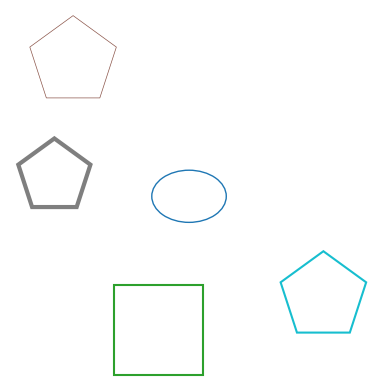[{"shape": "oval", "thickness": 1, "radius": 0.48, "center": [0.491, 0.49]}, {"shape": "square", "thickness": 1.5, "radius": 0.58, "center": [0.411, 0.143]}, {"shape": "pentagon", "thickness": 0.5, "radius": 0.59, "center": [0.19, 0.841]}, {"shape": "pentagon", "thickness": 3, "radius": 0.49, "center": [0.141, 0.542]}, {"shape": "pentagon", "thickness": 1.5, "radius": 0.58, "center": [0.84, 0.231]}]